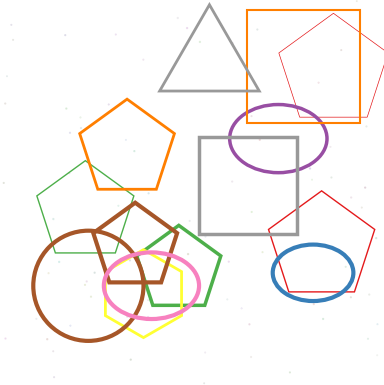[{"shape": "pentagon", "thickness": 0.5, "radius": 0.75, "center": [0.866, 0.816]}, {"shape": "pentagon", "thickness": 1, "radius": 0.73, "center": [0.835, 0.359]}, {"shape": "oval", "thickness": 3, "radius": 0.52, "center": [0.813, 0.291]}, {"shape": "pentagon", "thickness": 2.5, "radius": 0.57, "center": [0.464, 0.3]}, {"shape": "pentagon", "thickness": 1, "radius": 0.66, "center": [0.222, 0.45]}, {"shape": "oval", "thickness": 2.5, "radius": 0.63, "center": [0.723, 0.64]}, {"shape": "pentagon", "thickness": 2, "radius": 0.65, "center": [0.33, 0.613]}, {"shape": "square", "thickness": 1.5, "radius": 0.74, "center": [0.789, 0.828]}, {"shape": "hexagon", "thickness": 2, "radius": 0.57, "center": [0.373, 0.237]}, {"shape": "circle", "thickness": 3, "radius": 0.72, "center": [0.23, 0.258]}, {"shape": "pentagon", "thickness": 3, "radius": 0.57, "center": [0.351, 0.359]}, {"shape": "oval", "thickness": 3, "radius": 0.62, "center": [0.393, 0.258]}, {"shape": "square", "thickness": 2.5, "radius": 0.63, "center": [0.645, 0.518]}, {"shape": "triangle", "thickness": 2, "radius": 0.75, "center": [0.544, 0.838]}]